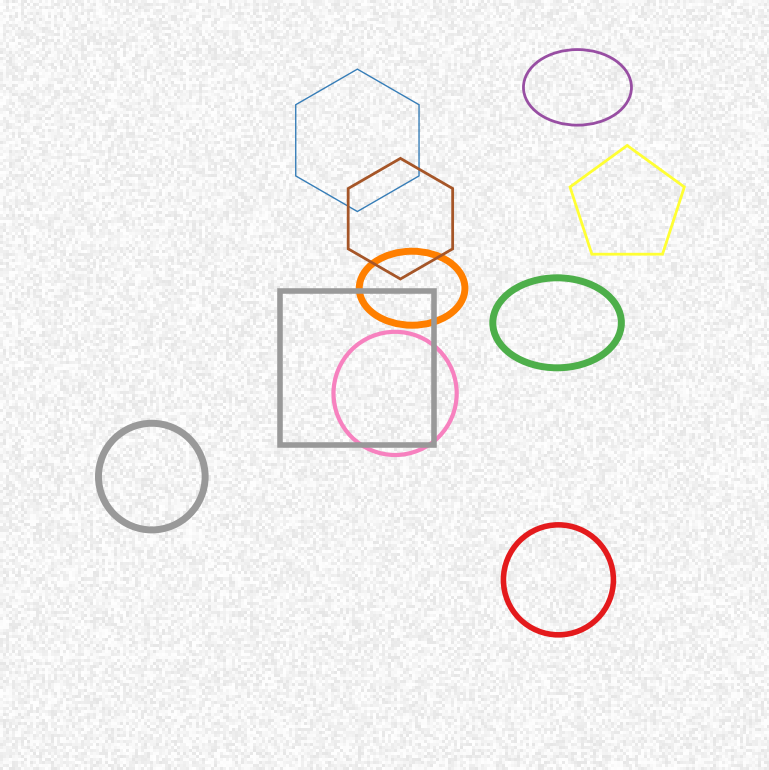[{"shape": "circle", "thickness": 2, "radius": 0.36, "center": [0.725, 0.247]}, {"shape": "hexagon", "thickness": 0.5, "radius": 0.46, "center": [0.464, 0.818]}, {"shape": "oval", "thickness": 2.5, "radius": 0.42, "center": [0.723, 0.581]}, {"shape": "oval", "thickness": 1, "radius": 0.35, "center": [0.75, 0.887]}, {"shape": "oval", "thickness": 2.5, "radius": 0.34, "center": [0.535, 0.626]}, {"shape": "pentagon", "thickness": 1, "radius": 0.39, "center": [0.815, 0.733]}, {"shape": "hexagon", "thickness": 1, "radius": 0.39, "center": [0.52, 0.716]}, {"shape": "circle", "thickness": 1.5, "radius": 0.4, "center": [0.513, 0.489]}, {"shape": "circle", "thickness": 2.5, "radius": 0.35, "center": [0.197, 0.381]}, {"shape": "square", "thickness": 2, "radius": 0.5, "center": [0.464, 0.522]}]